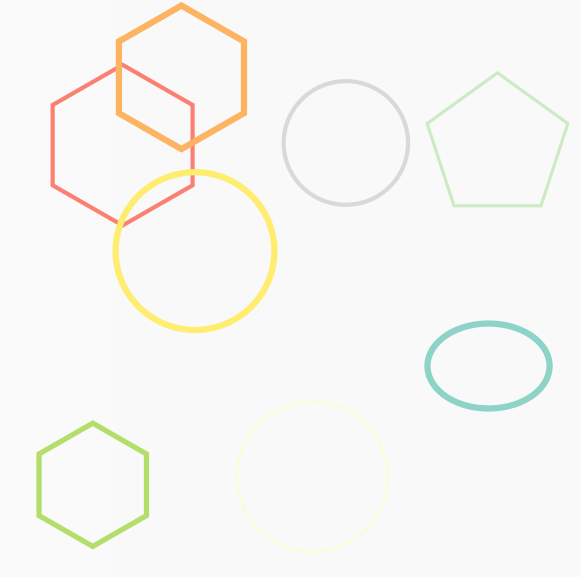[{"shape": "oval", "thickness": 3, "radius": 0.53, "center": [0.84, 0.365]}, {"shape": "circle", "thickness": 0.5, "radius": 0.65, "center": [0.537, 0.173]}, {"shape": "hexagon", "thickness": 2, "radius": 0.7, "center": [0.211, 0.748]}, {"shape": "hexagon", "thickness": 3, "radius": 0.62, "center": [0.312, 0.865]}, {"shape": "hexagon", "thickness": 2.5, "radius": 0.53, "center": [0.16, 0.16]}, {"shape": "circle", "thickness": 2, "radius": 0.54, "center": [0.595, 0.752]}, {"shape": "pentagon", "thickness": 1.5, "radius": 0.64, "center": [0.856, 0.746]}, {"shape": "circle", "thickness": 3, "radius": 0.68, "center": [0.335, 0.564]}]